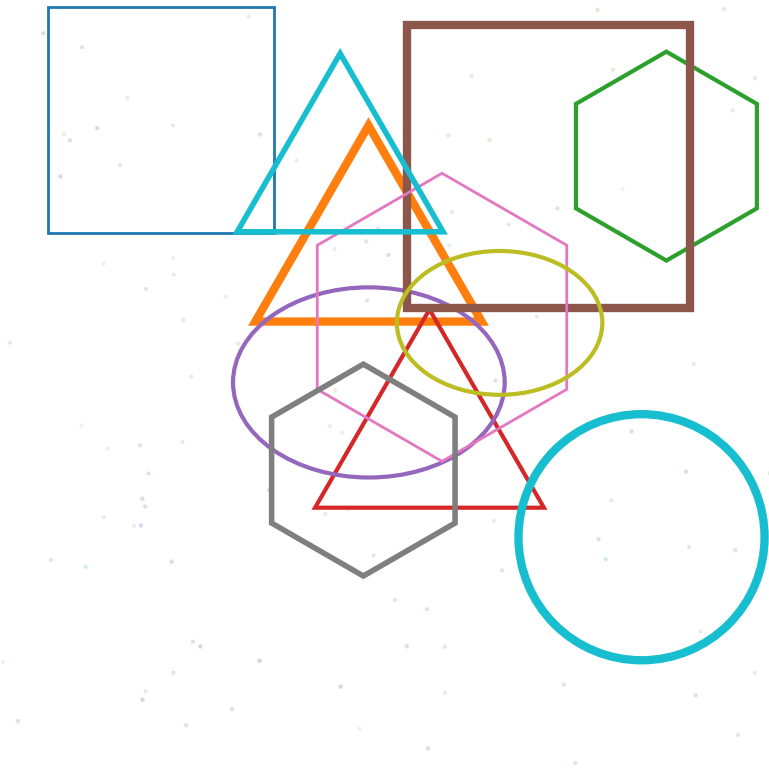[{"shape": "square", "thickness": 1, "radius": 0.73, "center": [0.209, 0.844]}, {"shape": "triangle", "thickness": 3, "radius": 0.85, "center": [0.479, 0.667]}, {"shape": "hexagon", "thickness": 1.5, "radius": 0.68, "center": [0.865, 0.797]}, {"shape": "triangle", "thickness": 1.5, "radius": 0.86, "center": [0.558, 0.426]}, {"shape": "oval", "thickness": 1.5, "radius": 0.88, "center": [0.479, 0.503]}, {"shape": "square", "thickness": 3, "radius": 0.92, "center": [0.712, 0.784]}, {"shape": "hexagon", "thickness": 1, "radius": 0.94, "center": [0.574, 0.588]}, {"shape": "hexagon", "thickness": 2, "radius": 0.69, "center": [0.472, 0.39]}, {"shape": "oval", "thickness": 1.5, "radius": 0.67, "center": [0.649, 0.581]}, {"shape": "circle", "thickness": 3, "radius": 0.8, "center": [0.833, 0.302]}, {"shape": "triangle", "thickness": 2, "radius": 0.77, "center": [0.442, 0.776]}]